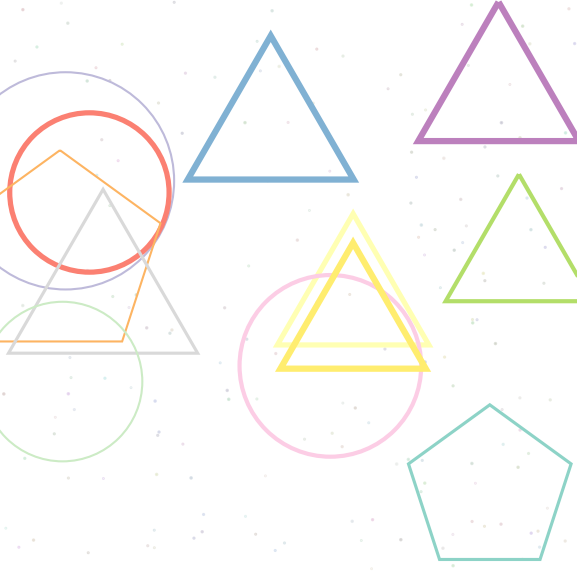[{"shape": "pentagon", "thickness": 1.5, "radius": 0.74, "center": [0.848, 0.15]}, {"shape": "triangle", "thickness": 2.5, "radius": 0.76, "center": [0.611, 0.478]}, {"shape": "circle", "thickness": 1, "radius": 0.94, "center": [0.113, 0.686]}, {"shape": "circle", "thickness": 2.5, "radius": 0.69, "center": [0.155, 0.666]}, {"shape": "triangle", "thickness": 3, "radius": 0.83, "center": [0.469, 0.771]}, {"shape": "pentagon", "thickness": 1, "radius": 0.92, "center": [0.104, 0.556]}, {"shape": "triangle", "thickness": 2, "radius": 0.73, "center": [0.899, 0.551]}, {"shape": "circle", "thickness": 2, "radius": 0.79, "center": [0.572, 0.366]}, {"shape": "triangle", "thickness": 1.5, "radius": 0.95, "center": [0.178, 0.482]}, {"shape": "triangle", "thickness": 3, "radius": 0.8, "center": [0.863, 0.835]}, {"shape": "circle", "thickness": 1, "radius": 0.69, "center": [0.108, 0.338]}, {"shape": "triangle", "thickness": 3, "radius": 0.73, "center": [0.611, 0.433]}]